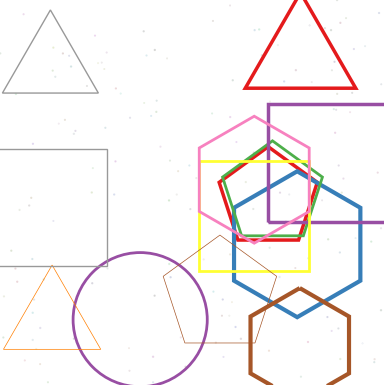[{"shape": "triangle", "thickness": 2.5, "radius": 0.83, "center": [0.781, 0.854]}, {"shape": "pentagon", "thickness": 2.5, "radius": 0.67, "center": [0.697, 0.485]}, {"shape": "hexagon", "thickness": 3, "radius": 0.95, "center": [0.772, 0.366]}, {"shape": "pentagon", "thickness": 2, "radius": 0.68, "center": [0.708, 0.498]}, {"shape": "square", "thickness": 2.5, "radius": 0.77, "center": [0.849, 0.578]}, {"shape": "circle", "thickness": 2, "radius": 0.87, "center": [0.364, 0.17]}, {"shape": "triangle", "thickness": 0.5, "radius": 0.73, "center": [0.135, 0.166]}, {"shape": "square", "thickness": 2, "radius": 0.72, "center": [0.659, 0.439]}, {"shape": "pentagon", "thickness": 0.5, "radius": 0.77, "center": [0.571, 0.234]}, {"shape": "hexagon", "thickness": 3, "radius": 0.74, "center": [0.779, 0.104]}, {"shape": "hexagon", "thickness": 2, "radius": 0.82, "center": [0.66, 0.533]}, {"shape": "square", "thickness": 1, "radius": 0.76, "center": [0.124, 0.46]}, {"shape": "triangle", "thickness": 1, "radius": 0.72, "center": [0.131, 0.83]}]